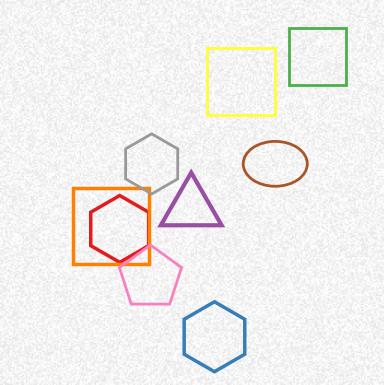[{"shape": "hexagon", "thickness": 2.5, "radius": 0.43, "center": [0.311, 0.405]}, {"shape": "hexagon", "thickness": 2.5, "radius": 0.45, "center": [0.557, 0.125]}, {"shape": "square", "thickness": 2, "radius": 0.37, "center": [0.824, 0.853]}, {"shape": "triangle", "thickness": 3, "radius": 0.46, "center": [0.497, 0.46]}, {"shape": "square", "thickness": 2.5, "radius": 0.5, "center": [0.288, 0.413]}, {"shape": "square", "thickness": 2, "radius": 0.44, "center": [0.626, 0.788]}, {"shape": "oval", "thickness": 2, "radius": 0.42, "center": [0.715, 0.574]}, {"shape": "pentagon", "thickness": 2, "radius": 0.42, "center": [0.391, 0.279]}, {"shape": "hexagon", "thickness": 2, "radius": 0.39, "center": [0.394, 0.574]}]